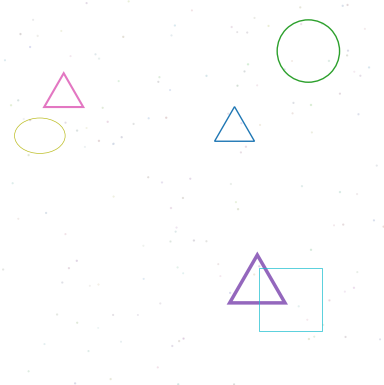[{"shape": "triangle", "thickness": 1, "radius": 0.3, "center": [0.609, 0.663]}, {"shape": "circle", "thickness": 1, "radius": 0.41, "center": [0.801, 0.867]}, {"shape": "triangle", "thickness": 2.5, "radius": 0.41, "center": [0.668, 0.255]}, {"shape": "triangle", "thickness": 1.5, "radius": 0.29, "center": [0.165, 0.751]}, {"shape": "oval", "thickness": 0.5, "radius": 0.33, "center": [0.103, 0.647]}, {"shape": "square", "thickness": 0.5, "radius": 0.41, "center": [0.756, 0.223]}]